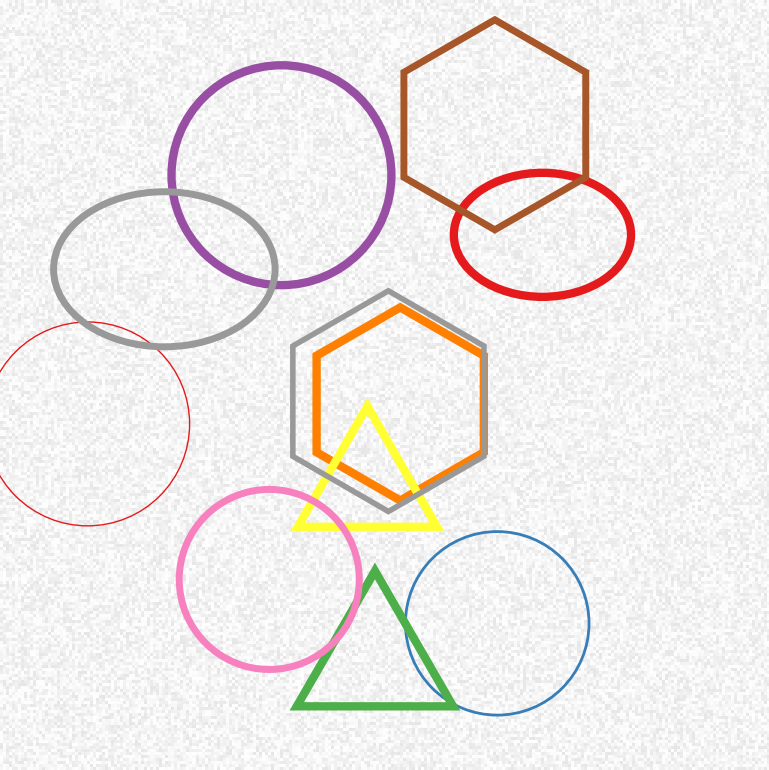[{"shape": "circle", "thickness": 0.5, "radius": 0.66, "center": [0.114, 0.449]}, {"shape": "oval", "thickness": 3, "radius": 0.58, "center": [0.704, 0.695]}, {"shape": "circle", "thickness": 1, "radius": 0.6, "center": [0.646, 0.19]}, {"shape": "triangle", "thickness": 3, "radius": 0.59, "center": [0.487, 0.141]}, {"shape": "circle", "thickness": 3, "radius": 0.71, "center": [0.366, 0.772]}, {"shape": "hexagon", "thickness": 3, "radius": 0.63, "center": [0.52, 0.475]}, {"shape": "triangle", "thickness": 3, "radius": 0.52, "center": [0.477, 0.368]}, {"shape": "hexagon", "thickness": 2.5, "radius": 0.68, "center": [0.643, 0.838]}, {"shape": "circle", "thickness": 2.5, "radius": 0.58, "center": [0.35, 0.247]}, {"shape": "hexagon", "thickness": 2, "radius": 0.72, "center": [0.504, 0.479]}, {"shape": "oval", "thickness": 2.5, "radius": 0.72, "center": [0.213, 0.65]}]